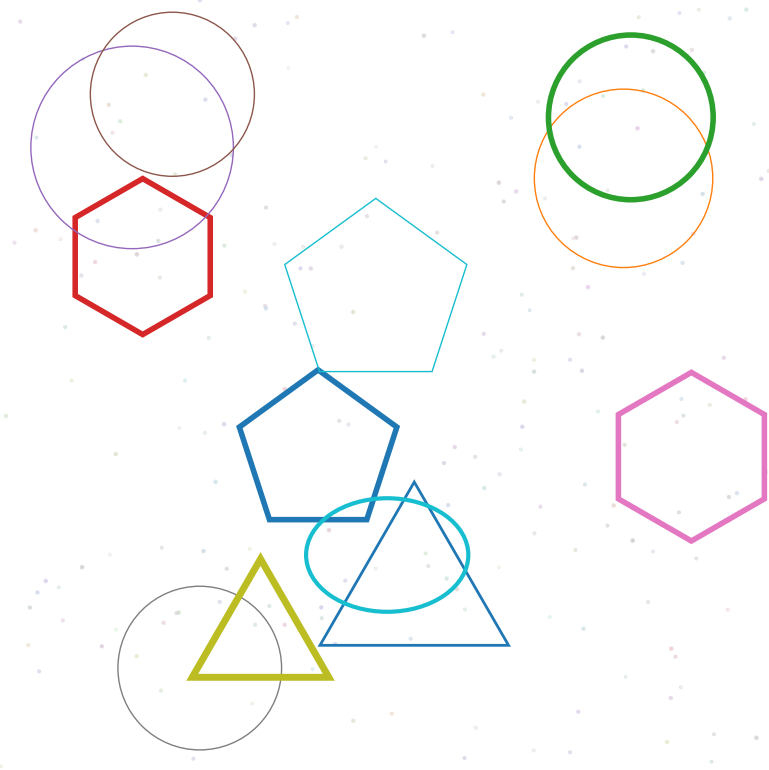[{"shape": "pentagon", "thickness": 2, "radius": 0.54, "center": [0.413, 0.412]}, {"shape": "triangle", "thickness": 1, "radius": 0.71, "center": [0.538, 0.233]}, {"shape": "circle", "thickness": 0.5, "radius": 0.58, "center": [0.81, 0.768]}, {"shape": "circle", "thickness": 2, "radius": 0.53, "center": [0.819, 0.848]}, {"shape": "hexagon", "thickness": 2, "radius": 0.51, "center": [0.185, 0.667]}, {"shape": "circle", "thickness": 0.5, "radius": 0.66, "center": [0.172, 0.809]}, {"shape": "circle", "thickness": 0.5, "radius": 0.53, "center": [0.224, 0.878]}, {"shape": "hexagon", "thickness": 2, "radius": 0.55, "center": [0.898, 0.407]}, {"shape": "circle", "thickness": 0.5, "radius": 0.53, "center": [0.259, 0.132]}, {"shape": "triangle", "thickness": 2.5, "radius": 0.51, "center": [0.338, 0.172]}, {"shape": "oval", "thickness": 1.5, "radius": 0.53, "center": [0.503, 0.279]}, {"shape": "pentagon", "thickness": 0.5, "radius": 0.62, "center": [0.488, 0.618]}]